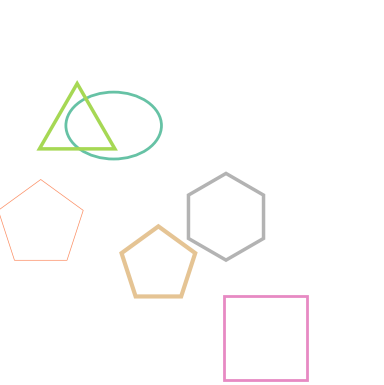[{"shape": "oval", "thickness": 2, "radius": 0.62, "center": [0.295, 0.674]}, {"shape": "pentagon", "thickness": 0.5, "radius": 0.58, "center": [0.106, 0.418]}, {"shape": "square", "thickness": 2, "radius": 0.54, "center": [0.69, 0.122]}, {"shape": "triangle", "thickness": 2.5, "radius": 0.57, "center": [0.2, 0.67]}, {"shape": "pentagon", "thickness": 3, "radius": 0.5, "center": [0.411, 0.311]}, {"shape": "hexagon", "thickness": 2.5, "radius": 0.56, "center": [0.587, 0.437]}]